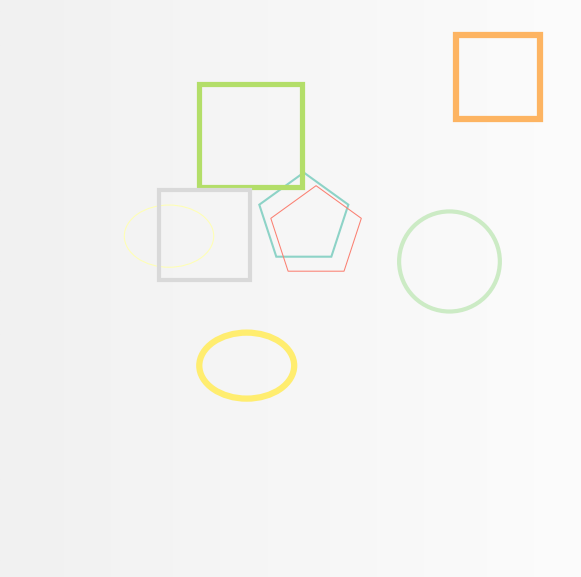[{"shape": "pentagon", "thickness": 1, "radius": 0.4, "center": [0.523, 0.62]}, {"shape": "oval", "thickness": 0.5, "radius": 0.38, "center": [0.291, 0.59]}, {"shape": "pentagon", "thickness": 0.5, "radius": 0.41, "center": [0.544, 0.596]}, {"shape": "square", "thickness": 3, "radius": 0.36, "center": [0.856, 0.866]}, {"shape": "square", "thickness": 2.5, "radius": 0.44, "center": [0.431, 0.764]}, {"shape": "square", "thickness": 2, "radius": 0.39, "center": [0.351, 0.592]}, {"shape": "circle", "thickness": 2, "radius": 0.43, "center": [0.773, 0.546]}, {"shape": "oval", "thickness": 3, "radius": 0.41, "center": [0.424, 0.366]}]